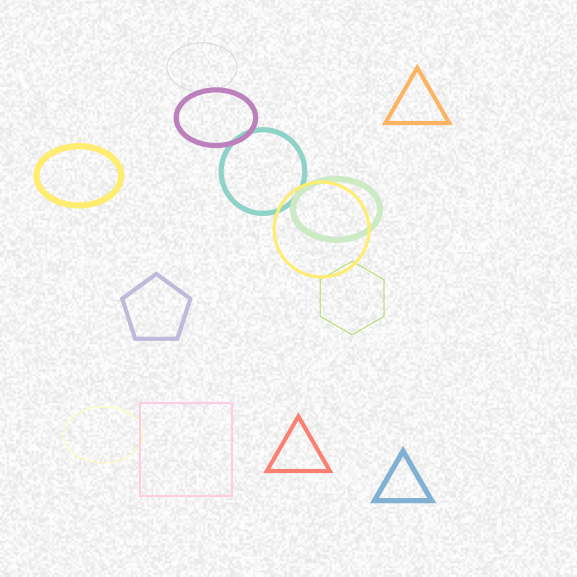[{"shape": "circle", "thickness": 2.5, "radius": 0.36, "center": [0.455, 0.702]}, {"shape": "oval", "thickness": 0.5, "radius": 0.35, "center": [0.179, 0.246]}, {"shape": "pentagon", "thickness": 2, "radius": 0.31, "center": [0.271, 0.463]}, {"shape": "triangle", "thickness": 2, "radius": 0.32, "center": [0.517, 0.215]}, {"shape": "triangle", "thickness": 2.5, "radius": 0.29, "center": [0.698, 0.161]}, {"shape": "triangle", "thickness": 2, "radius": 0.32, "center": [0.723, 0.818]}, {"shape": "hexagon", "thickness": 0.5, "radius": 0.32, "center": [0.61, 0.483]}, {"shape": "square", "thickness": 1, "radius": 0.4, "center": [0.323, 0.221]}, {"shape": "oval", "thickness": 0.5, "radius": 0.3, "center": [0.35, 0.883]}, {"shape": "oval", "thickness": 2.5, "radius": 0.34, "center": [0.374, 0.795]}, {"shape": "oval", "thickness": 3, "radius": 0.38, "center": [0.583, 0.637]}, {"shape": "oval", "thickness": 3, "radius": 0.37, "center": [0.137, 0.695]}, {"shape": "circle", "thickness": 1.5, "radius": 0.41, "center": [0.557, 0.602]}]